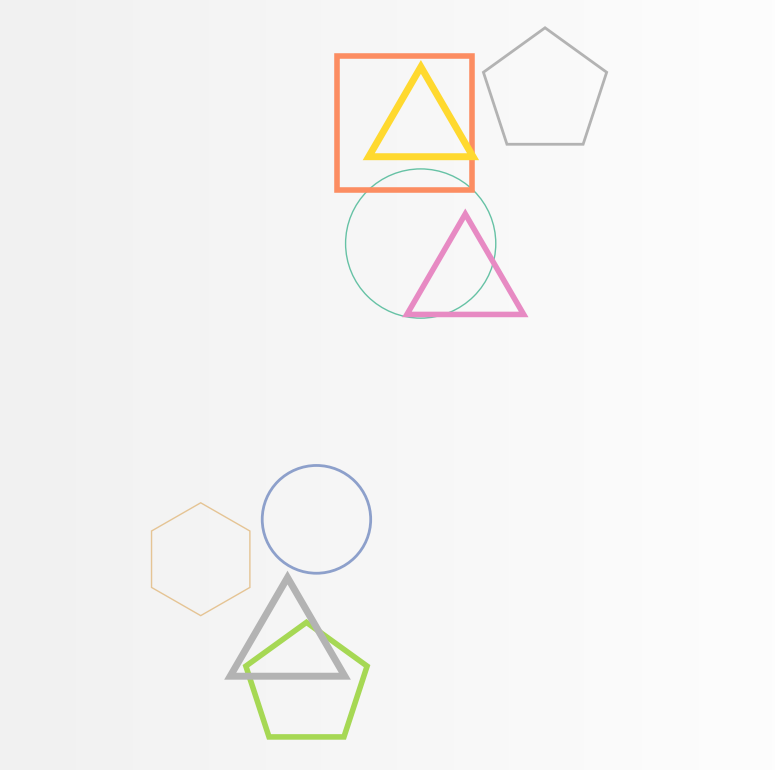[{"shape": "circle", "thickness": 0.5, "radius": 0.48, "center": [0.543, 0.684]}, {"shape": "square", "thickness": 2, "radius": 0.44, "center": [0.522, 0.84]}, {"shape": "circle", "thickness": 1, "radius": 0.35, "center": [0.408, 0.326]}, {"shape": "triangle", "thickness": 2, "radius": 0.43, "center": [0.6, 0.635]}, {"shape": "pentagon", "thickness": 2, "radius": 0.41, "center": [0.395, 0.109]}, {"shape": "triangle", "thickness": 2.5, "radius": 0.39, "center": [0.543, 0.835]}, {"shape": "hexagon", "thickness": 0.5, "radius": 0.37, "center": [0.259, 0.274]}, {"shape": "triangle", "thickness": 2.5, "radius": 0.43, "center": [0.371, 0.165]}, {"shape": "pentagon", "thickness": 1, "radius": 0.42, "center": [0.703, 0.88]}]